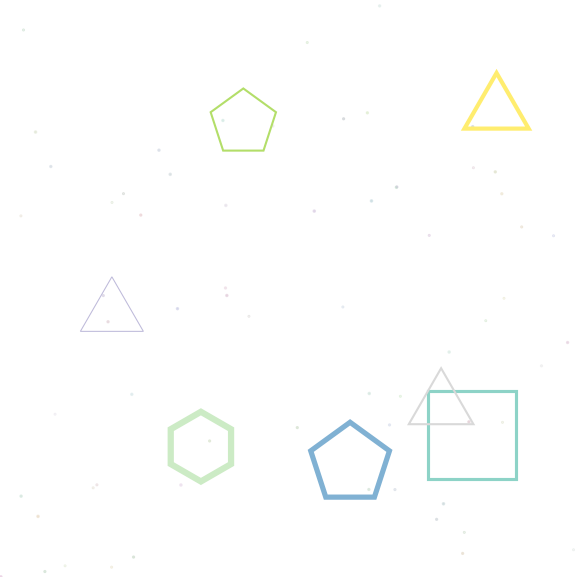[{"shape": "square", "thickness": 1.5, "radius": 0.38, "center": [0.817, 0.245]}, {"shape": "triangle", "thickness": 0.5, "radius": 0.31, "center": [0.194, 0.457]}, {"shape": "pentagon", "thickness": 2.5, "radius": 0.36, "center": [0.606, 0.196]}, {"shape": "pentagon", "thickness": 1, "radius": 0.3, "center": [0.421, 0.786]}, {"shape": "triangle", "thickness": 1, "radius": 0.32, "center": [0.764, 0.297]}, {"shape": "hexagon", "thickness": 3, "radius": 0.3, "center": [0.348, 0.226]}, {"shape": "triangle", "thickness": 2, "radius": 0.32, "center": [0.86, 0.809]}]